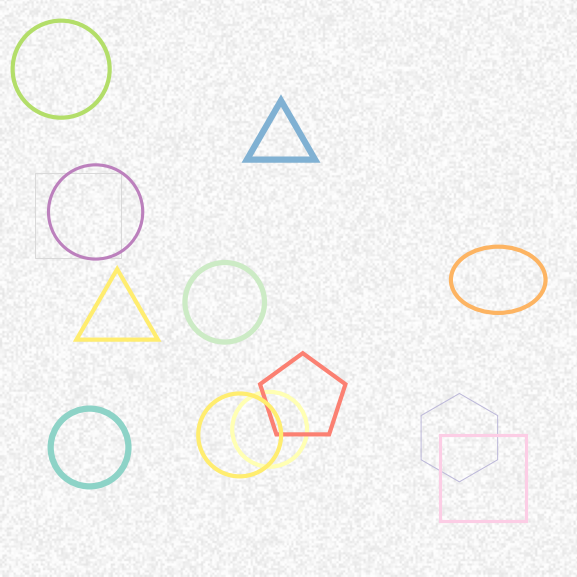[{"shape": "circle", "thickness": 3, "radius": 0.34, "center": [0.155, 0.224]}, {"shape": "circle", "thickness": 2, "radius": 0.32, "center": [0.467, 0.256]}, {"shape": "hexagon", "thickness": 0.5, "radius": 0.38, "center": [0.795, 0.241]}, {"shape": "pentagon", "thickness": 2, "radius": 0.39, "center": [0.524, 0.31]}, {"shape": "triangle", "thickness": 3, "radius": 0.34, "center": [0.487, 0.757]}, {"shape": "oval", "thickness": 2, "radius": 0.41, "center": [0.863, 0.515]}, {"shape": "circle", "thickness": 2, "radius": 0.42, "center": [0.106, 0.879]}, {"shape": "square", "thickness": 1.5, "radius": 0.37, "center": [0.836, 0.172]}, {"shape": "square", "thickness": 0.5, "radius": 0.37, "center": [0.136, 0.626]}, {"shape": "circle", "thickness": 1.5, "radius": 0.41, "center": [0.166, 0.632]}, {"shape": "circle", "thickness": 2.5, "radius": 0.34, "center": [0.389, 0.476]}, {"shape": "circle", "thickness": 2, "radius": 0.36, "center": [0.415, 0.246]}, {"shape": "triangle", "thickness": 2, "radius": 0.41, "center": [0.203, 0.452]}]